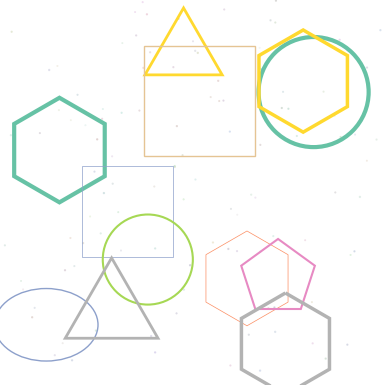[{"shape": "circle", "thickness": 3, "radius": 0.71, "center": [0.815, 0.761]}, {"shape": "hexagon", "thickness": 3, "radius": 0.68, "center": [0.154, 0.61]}, {"shape": "hexagon", "thickness": 0.5, "radius": 0.62, "center": [0.642, 0.277]}, {"shape": "square", "thickness": 0.5, "radius": 0.59, "center": [0.332, 0.45]}, {"shape": "oval", "thickness": 1, "radius": 0.67, "center": [0.12, 0.156]}, {"shape": "pentagon", "thickness": 1.5, "radius": 0.5, "center": [0.722, 0.279]}, {"shape": "circle", "thickness": 1.5, "radius": 0.58, "center": [0.384, 0.326]}, {"shape": "triangle", "thickness": 2, "radius": 0.58, "center": [0.477, 0.863]}, {"shape": "hexagon", "thickness": 2.5, "radius": 0.66, "center": [0.787, 0.789]}, {"shape": "square", "thickness": 1, "radius": 0.72, "center": [0.518, 0.738]}, {"shape": "hexagon", "thickness": 2.5, "radius": 0.66, "center": [0.741, 0.107]}, {"shape": "triangle", "thickness": 2, "radius": 0.7, "center": [0.29, 0.191]}]